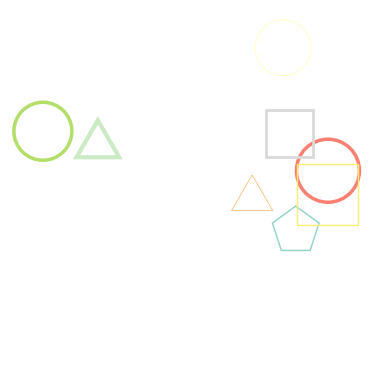[{"shape": "pentagon", "thickness": 1, "radius": 0.32, "center": [0.768, 0.401]}, {"shape": "circle", "thickness": 0.5, "radius": 0.36, "center": [0.735, 0.876]}, {"shape": "circle", "thickness": 2.5, "radius": 0.41, "center": [0.852, 0.557]}, {"shape": "triangle", "thickness": 0.5, "radius": 0.31, "center": [0.655, 0.484]}, {"shape": "circle", "thickness": 2.5, "radius": 0.38, "center": [0.111, 0.659]}, {"shape": "square", "thickness": 2, "radius": 0.31, "center": [0.752, 0.653]}, {"shape": "triangle", "thickness": 3, "radius": 0.32, "center": [0.254, 0.624]}, {"shape": "square", "thickness": 1, "radius": 0.39, "center": [0.851, 0.495]}]